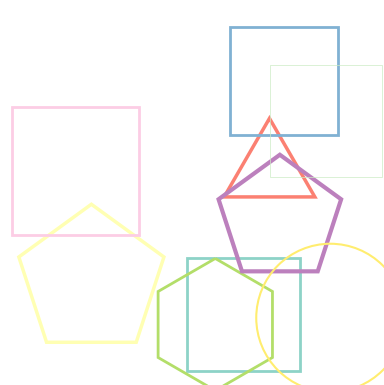[{"shape": "square", "thickness": 2, "radius": 0.74, "center": [0.633, 0.182]}, {"shape": "pentagon", "thickness": 2.5, "radius": 0.99, "center": [0.237, 0.271]}, {"shape": "triangle", "thickness": 2.5, "radius": 0.68, "center": [0.7, 0.557]}, {"shape": "square", "thickness": 2, "radius": 0.71, "center": [0.738, 0.79]}, {"shape": "hexagon", "thickness": 2, "radius": 0.86, "center": [0.559, 0.157]}, {"shape": "square", "thickness": 2, "radius": 0.83, "center": [0.196, 0.556]}, {"shape": "pentagon", "thickness": 3, "radius": 0.84, "center": [0.727, 0.431]}, {"shape": "square", "thickness": 0.5, "radius": 0.72, "center": [0.846, 0.685]}, {"shape": "circle", "thickness": 1.5, "radius": 0.96, "center": [0.858, 0.174]}]